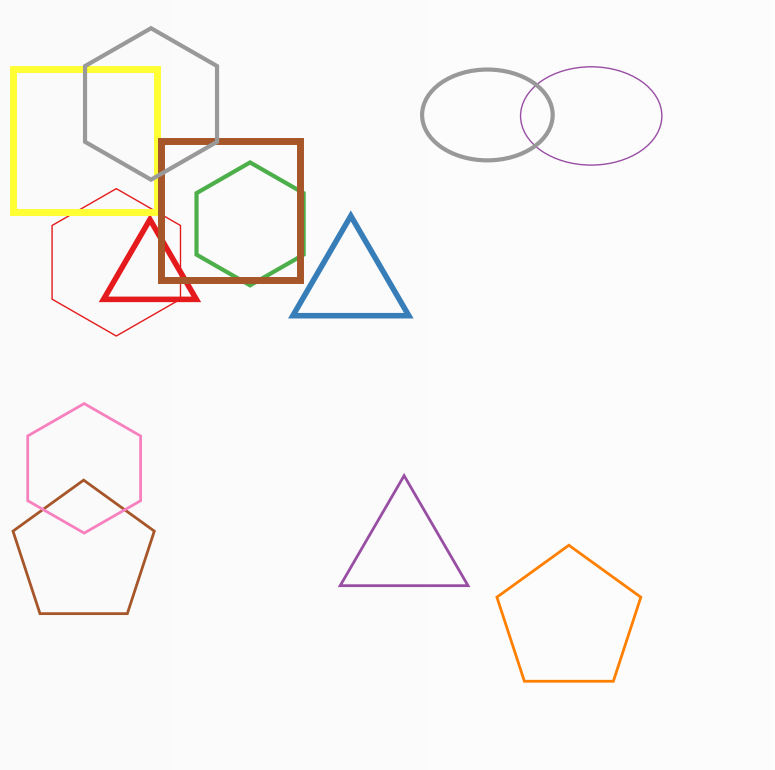[{"shape": "triangle", "thickness": 2, "radius": 0.35, "center": [0.193, 0.646]}, {"shape": "hexagon", "thickness": 0.5, "radius": 0.48, "center": [0.15, 0.659]}, {"shape": "triangle", "thickness": 2, "radius": 0.43, "center": [0.453, 0.633]}, {"shape": "hexagon", "thickness": 1.5, "radius": 0.4, "center": [0.323, 0.709]}, {"shape": "triangle", "thickness": 1, "radius": 0.48, "center": [0.521, 0.287]}, {"shape": "oval", "thickness": 0.5, "radius": 0.46, "center": [0.763, 0.849]}, {"shape": "pentagon", "thickness": 1, "radius": 0.49, "center": [0.734, 0.194]}, {"shape": "square", "thickness": 2.5, "radius": 0.46, "center": [0.11, 0.817]}, {"shape": "square", "thickness": 2.5, "radius": 0.45, "center": [0.297, 0.727]}, {"shape": "pentagon", "thickness": 1, "radius": 0.48, "center": [0.108, 0.281]}, {"shape": "hexagon", "thickness": 1, "radius": 0.42, "center": [0.109, 0.392]}, {"shape": "hexagon", "thickness": 1.5, "radius": 0.49, "center": [0.195, 0.865]}, {"shape": "oval", "thickness": 1.5, "radius": 0.42, "center": [0.629, 0.851]}]